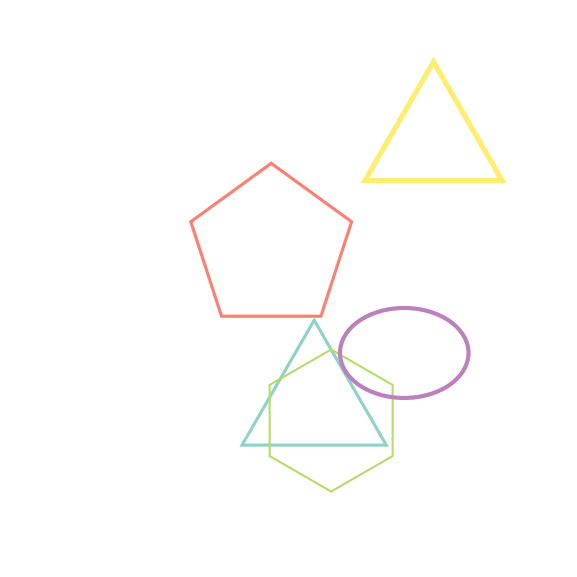[{"shape": "triangle", "thickness": 1.5, "radius": 0.72, "center": [0.544, 0.3]}, {"shape": "pentagon", "thickness": 1.5, "radius": 0.73, "center": [0.47, 0.57]}, {"shape": "hexagon", "thickness": 1, "radius": 0.61, "center": [0.573, 0.271]}, {"shape": "oval", "thickness": 2, "radius": 0.56, "center": [0.7, 0.388]}, {"shape": "triangle", "thickness": 2.5, "radius": 0.69, "center": [0.751, 0.755]}]